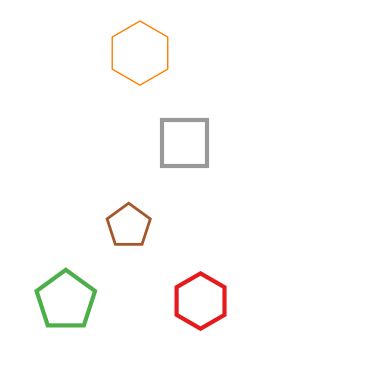[{"shape": "hexagon", "thickness": 3, "radius": 0.36, "center": [0.521, 0.218]}, {"shape": "pentagon", "thickness": 3, "radius": 0.4, "center": [0.171, 0.219]}, {"shape": "hexagon", "thickness": 1, "radius": 0.42, "center": [0.364, 0.862]}, {"shape": "pentagon", "thickness": 2, "radius": 0.3, "center": [0.334, 0.413]}, {"shape": "square", "thickness": 3, "radius": 0.3, "center": [0.479, 0.628]}]